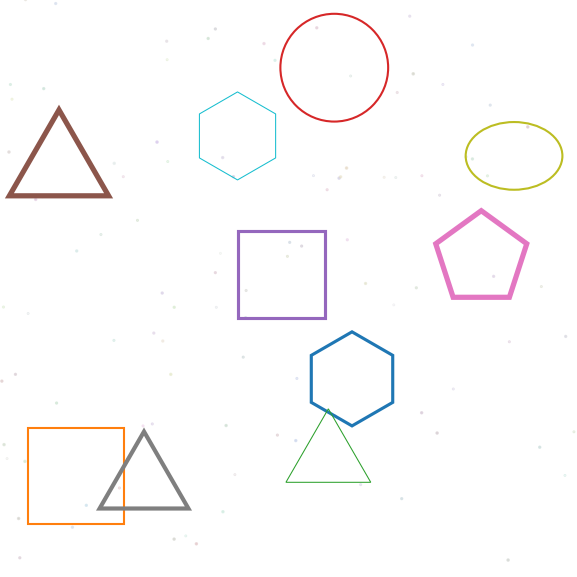[{"shape": "hexagon", "thickness": 1.5, "radius": 0.41, "center": [0.61, 0.343]}, {"shape": "square", "thickness": 1, "radius": 0.42, "center": [0.132, 0.175]}, {"shape": "triangle", "thickness": 0.5, "radius": 0.42, "center": [0.569, 0.206]}, {"shape": "circle", "thickness": 1, "radius": 0.47, "center": [0.579, 0.882]}, {"shape": "square", "thickness": 1.5, "radius": 0.38, "center": [0.487, 0.523]}, {"shape": "triangle", "thickness": 2.5, "radius": 0.5, "center": [0.102, 0.71]}, {"shape": "pentagon", "thickness": 2.5, "radius": 0.41, "center": [0.833, 0.551]}, {"shape": "triangle", "thickness": 2, "radius": 0.44, "center": [0.249, 0.163]}, {"shape": "oval", "thickness": 1, "radius": 0.42, "center": [0.89, 0.729]}, {"shape": "hexagon", "thickness": 0.5, "radius": 0.38, "center": [0.411, 0.764]}]